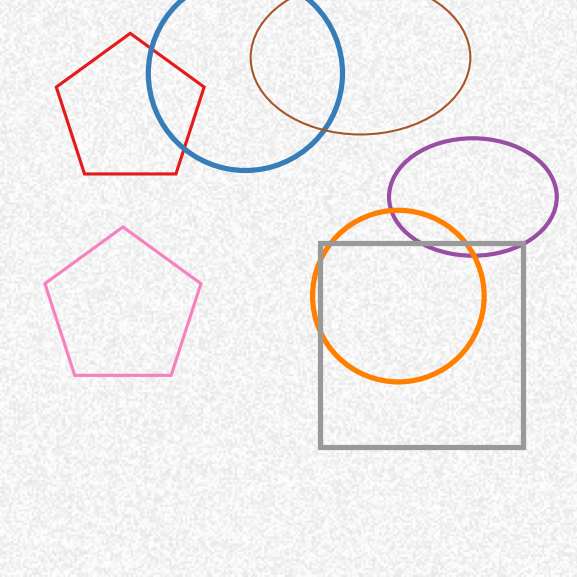[{"shape": "pentagon", "thickness": 1.5, "radius": 0.67, "center": [0.226, 0.807]}, {"shape": "circle", "thickness": 2.5, "radius": 0.84, "center": [0.425, 0.872]}, {"shape": "oval", "thickness": 2, "radius": 0.73, "center": [0.819, 0.658]}, {"shape": "circle", "thickness": 2.5, "radius": 0.74, "center": [0.69, 0.486]}, {"shape": "oval", "thickness": 1, "radius": 0.95, "center": [0.624, 0.899]}, {"shape": "pentagon", "thickness": 1.5, "radius": 0.71, "center": [0.213, 0.464]}, {"shape": "square", "thickness": 2.5, "radius": 0.88, "center": [0.73, 0.402]}]